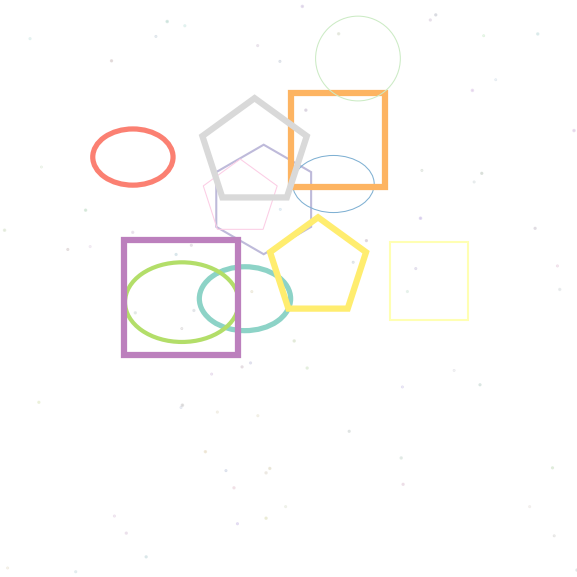[{"shape": "oval", "thickness": 2.5, "radius": 0.4, "center": [0.424, 0.482]}, {"shape": "square", "thickness": 1, "radius": 0.34, "center": [0.743, 0.513]}, {"shape": "hexagon", "thickness": 1, "radius": 0.47, "center": [0.457, 0.654]}, {"shape": "oval", "thickness": 2.5, "radius": 0.35, "center": [0.23, 0.727]}, {"shape": "oval", "thickness": 0.5, "radius": 0.35, "center": [0.577, 0.681]}, {"shape": "square", "thickness": 3, "radius": 0.41, "center": [0.585, 0.757]}, {"shape": "oval", "thickness": 2, "radius": 0.49, "center": [0.315, 0.476]}, {"shape": "pentagon", "thickness": 0.5, "radius": 0.34, "center": [0.416, 0.656]}, {"shape": "pentagon", "thickness": 3, "radius": 0.48, "center": [0.441, 0.734]}, {"shape": "square", "thickness": 3, "radius": 0.5, "center": [0.314, 0.484]}, {"shape": "circle", "thickness": 0.5, "radius": 0.37, "center": [0.62, 0.898]}, {"shape": "pentagon", "thickness": 3, "radius": 0.44, "center": [0.551, 0.535]}]